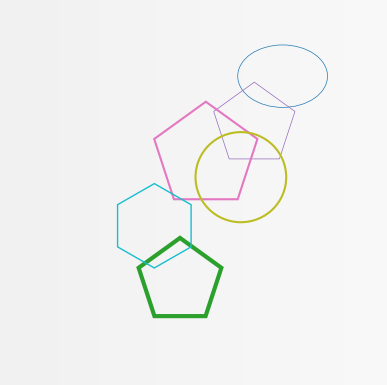[{"shape": "oval", "thickness": 0.5, "radius": 0.58, "center": [0.729, 0.802]}, {"shape": "pentagon", "thickness": 3, "radius": 0.56, "center": [0.465, 0.27]}, {"shape": "pentagon", "thickness": 0.5, "radius": 0.55, "center": [0.656, 0.676]}, {"shape": "pentagon", "thickness": 1.5, "radius": 0.7, "center": [0.531, 0.596]}, {"shape": "circle", "thickness": 1.5, "radius": 0.59, "center": [0.622, 0.54]}, {"shape": "hexagon", "thickness": 1, "radius": 0.55, "center": [0.398, 0.414]}]